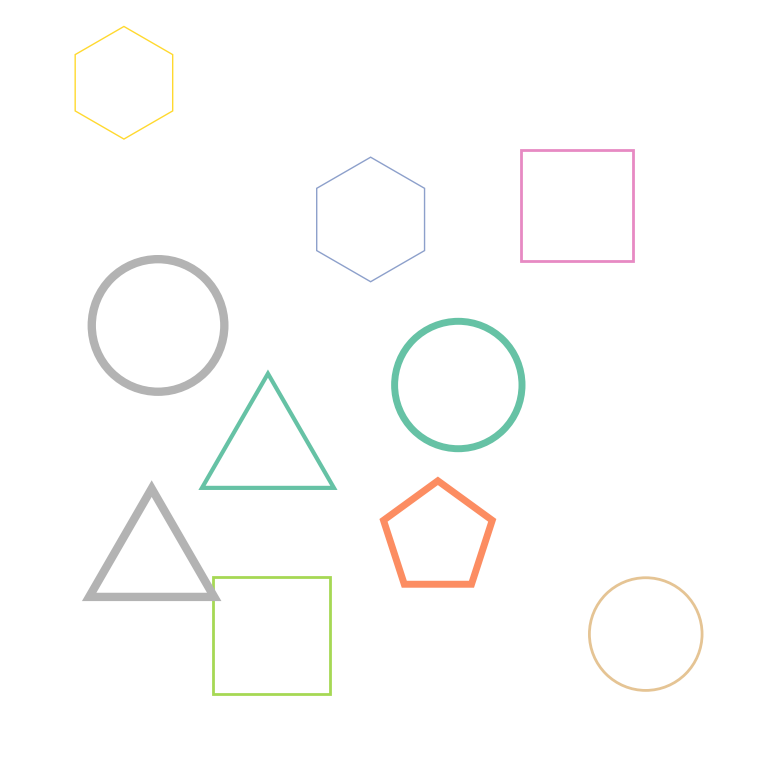[{"shape": "triangle", "thickness": 1.5, "radius": 0.49, "center": [0.348, 0.416]}, {"shape": "circle", "thickness": 2.5, "radius": 0.41, "center": [0.595, 0.5]}, {"shape": "pentagon", "thickness": 2.5, "radius": 0.37, "center": [0.569, 0.301]}, {"shape": "hexagon", "thickness": 0.5, "radius": 0.4, "center": [0.481, 0.715]}, {"shape": "square", "thickness": 1, "radius": 0.36, "center": [0.749, 0.733]}, {"shape": "square", "thickness": 1, "radius": 0.38, "center": [0.353, 0.174]}, {"shape": "hexagon", "thickness": 0.5, "radius": 0.37, "center": [0.161, 0.893]}, {"shape": "circle", "thickness": 1, "radius": 0.37, "center": [0.839, 0.177]}, {"shape": "triangle", "thickness": 3, "radius": 0.47, "center": [0.197, 0.272]}, {"shape": "circle", "thickness": 3, "radius": 0.43, "center": [0.205, 0.577]}]